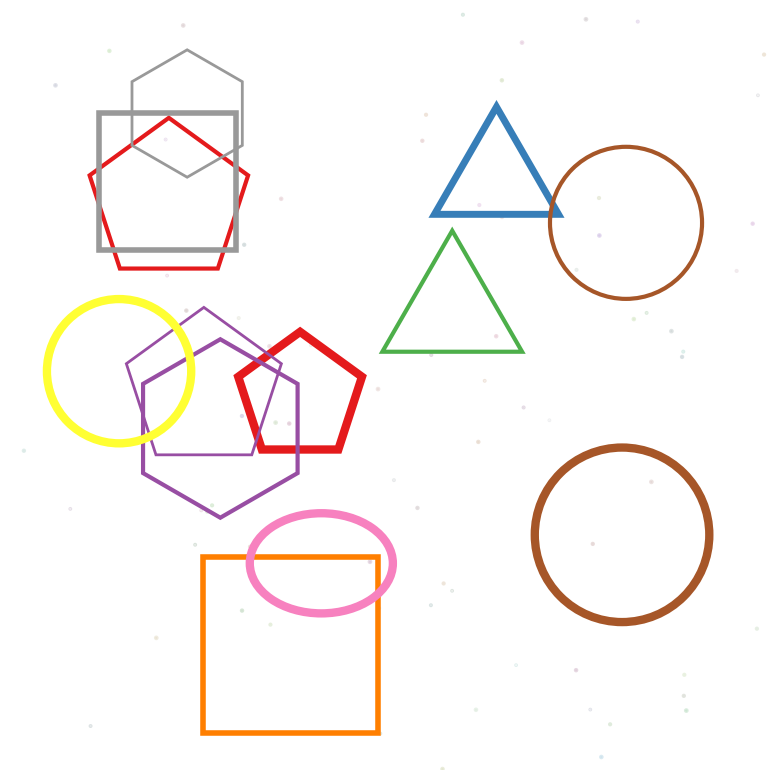[{"shape": "pentagon", "thickness": 1.5, "radius": 0.54, "center": [0.219, 0.739]}, {"shape": "pentagon", "thickness": 3, "radius": 0.42, "center": [0.39, 0.485]}, {"shape": "triangle", "thickness": 2.5, "radius": 0.47, "center": [0.645, 0.768]}, {"shape": "triangle", "thickness": 1.5, "radius": 0.52, "center": [0.587, 0.596]}, {"shape": "hexagon", "thickness": 1.5, "radius": 0.58, "center": [0.286, 0.444]}, {"shape": "pentagon", "thickness": 1, "radius": 0.53, "center": [0.265, 0.495]}, {"shape": "square", "thickness": 2, "radius": 0.57, "center": [0.377, 0.162]}, {"shape": "circle", "thickness": 3, "radius": 0.47, "center": [0.155, 0.518]}, {"shape": "circle", "thickness": 3, "radius": 0.57, "center": [0.808, 0.305]}, {"shape": "circle", "thickness": 1.5, "radius": 0.49, "center": [0.813, 0.711]}, {"shape": "oval", "thickness": 3, "radius": 0.46, "center": [0.417, 0.268]}, {"shape": "square", "thickness": 2, "radius": 0.45, "center": [0.218, 0.764]}, {"shape": "hexagon", "thickness": 1, "radius": 0.41, "center": [0.243, 0.853]}]